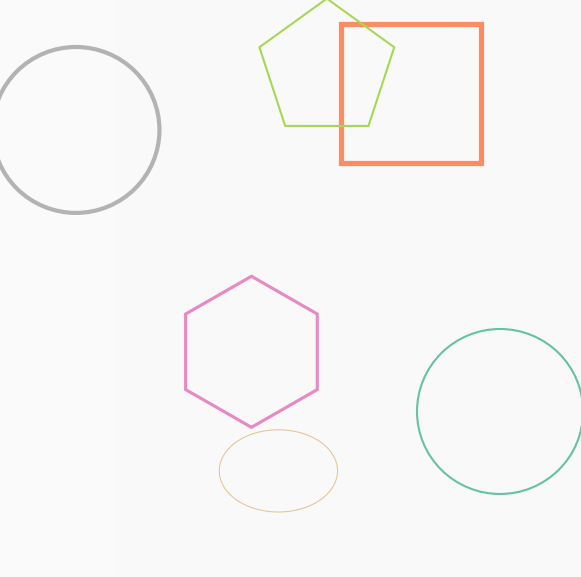[{"shape": "circle", "thickness": 1, "radius": 0.71, "center": [0.86, 0.287]}, {"shape": "square", "thickness": 2.5, "radius": 0.6, "center": [0.707, 0.837]}, {"shape": "hexagon", "thickness": 1.5, "radius": 0.65, "center": [0.433, 0.39]}, {"shape": "pentagon", "thickness": 1, "radius": 0.61, "center": [0.562, 0.88]}, {"shape": "oval", "thickness": 0.5, "radius": 0.51, "center": [0.479, 0.184]}, {"shape": "circle", "thickness": 2, "radius": 0.72, "center": [0.131, 0.774]}]